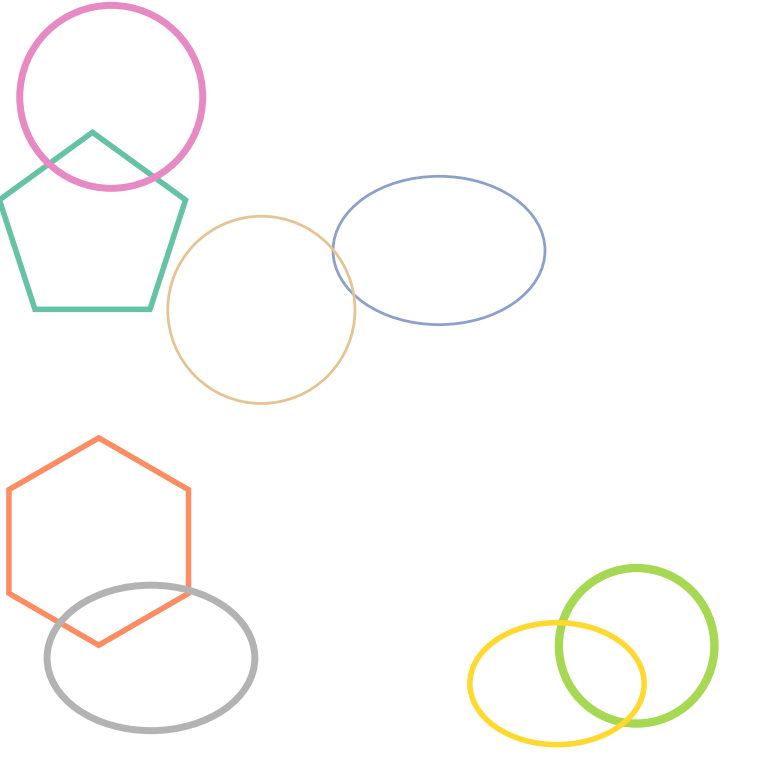[{"shape": "pentagon", "thickness": 2, "radius": 0.64, "center": [0.12, 0.701]}, {"shape": "hexagon", "thickness": 2, "radius": 0.67, "center": [0.128, 0.297]}, {"shape": "oval", "thickness": 1, "radius": 0.69, "center": [0.57, 0.675]}, {"shape": "circle", "thickness": 2.5, "radius": 0.59, "center": [0.144, 0.874]}, {"shape": "circle", "thickness": 3, "radius": 0.51, "center": [0.827, 0.161]}, {"shape": "oval", "thickness": 2, "radius": 0.57, "center": [0.723, 0.112]}, {"shape": "circle", "thickness": 1, "radius": 0.61, "center": [0.339, 0.598]}, {"shape": "oval", "thickness": 2.5, "radius": 0.67, "center": [0.196, 0.146]}]